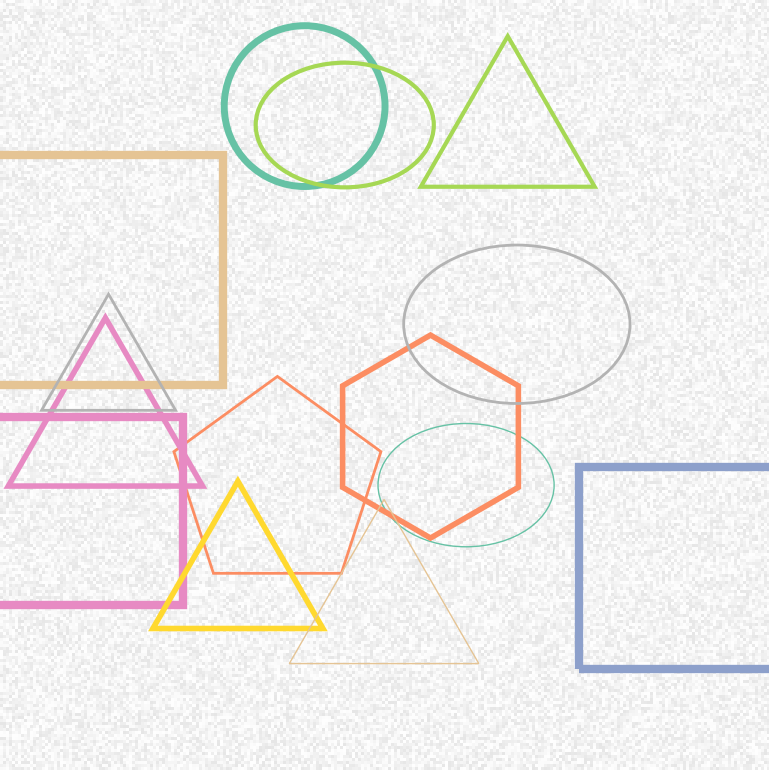[{"shape": "circle", "thickness": 2.5, "radius": 0.52, "center": [0.396, 0.862]}, {"shape": "oval", "thickness": 0.5, "radius": 0.57, "center": [0.605, 0.37]}, {"shape": "pentagon", "thickness": 1, "radius": 0.71, "center": [0.36, 0.37]}, {"shape": "hexagon", "thickness": 2, "radius": 0.66, "center": [0.559, 0.433]}, {"shape": "square", "thickness": 3, "radius": 0.66, "center": [0.883, 0.262]}, {"shape": "triangle", "thickness": 2, "radius": 0.73, "center": [0.137, 0.442]}, {"shape": "square", "thickness": 3, "radius": 0.61, "center": [0.115, 0.336]}, {"shape": "oval", "thickness": 1.5, "radius": 0.58, "center": [0.448, 0.838]}, {"shape": "triangle", "thickness": 1.5, "radius": 0.65, "center": [0.659, 0.823]}, {"shape": "triangle", "thickness": 2, "radius": 0.64, "center": [0.309, 0.248]}, {"shape": "triangle", "thickness": 0.5, "radius": 0.71, "center": [0.499, 0.209]}, {"shape": "square", "thickness": 3, "radius": 0.75, "center": [0.14, 0.649]}, {"shape": "oval", "thickness": 1, "radius": 0.73, "center": [0.671, 0.579]}, {"shape": "triangle", "thickness": 1, "radius": 0.5, "center": [0.141, 0.517]}]